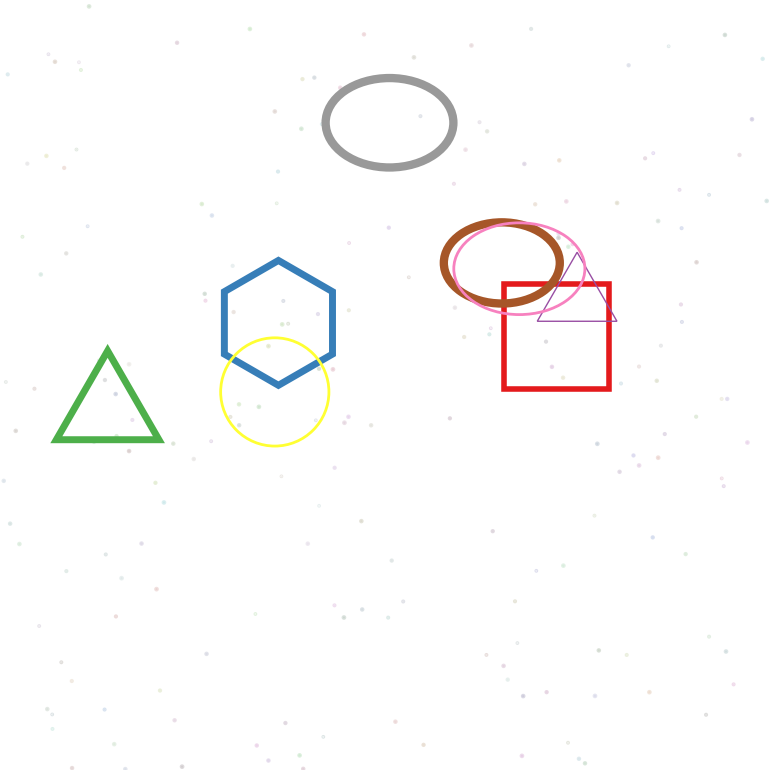[{"shape": "square", "thickness": 2, "radius": 0.34, "center": [0.723, 0.563]}, {"shape": "hexagon", "thickness": 2.5, "radius": 0.41, "center": [0.362, 0.581]}, {"shape": "triangle", "thickness": 2.5, "radius": 0.38, "center": [0.14, 0.467]}, {"shape": "triangle", "thickness": 0.5, "radius": 0.3, "center": [0.75, 0.613]}, {"shape": "circle", "thickness": 1, "radius": 0.35, "center": [0.357, 0.491]}, {"shape": "oval", "thickness": 3, "radius": 0.38, "center": [0.652, 0.659]}, {"shape": "oval", "thickness": 1, "radius": 0.43, "center": [0.674, 0.651]}, {"shape": "oval", "thickness": 3, "radius": 0.41, "center": [0.506, 0.841]}]